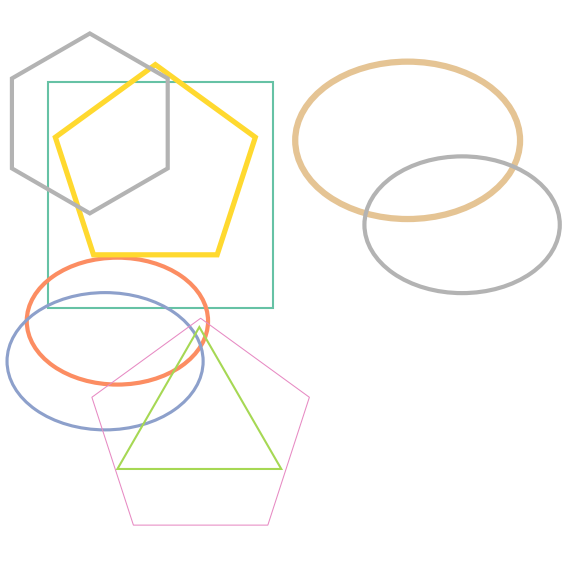[{"shape": "square", "thickness": 1, "radius": 0.98, "center": [0.278, 0.661]}, {"shape": "oval", "thickness": 2, "radius": 0.78, "center": [0.203, 0.443]}, {"shape": "oval", "thickness": 1.5, "radius": 0.85, "center": [0.182, 0.374]}, {"shape": "pentagon", "thickness": 0.5, "radius": 0.99, "center": [0.347, 0.25]}, {"shape": "triangle", "thickness": 1, "radius": 0.82, "center": [0.345, 0.269]}, {"shape": "pentagon", "thickness": 2.5, "radius": 0.91, "center": [0.269, 0.705]}, {"shape": "oval", "thickness": 3, "radius": 0.97, "center": [0.706, 0.756]}, {"shape": "oval", "thickness": 2, "radius": 0.85, "center": [0.8, 0.61]}, {"shape": "hexagon", "thickness": 2, "radius": 0.78, "center": [0.156, 0.785]}]